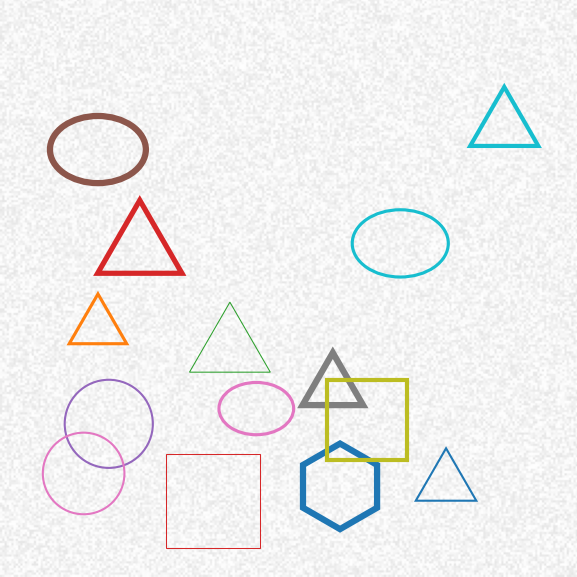[{"shape": "triangle", "thickness": 1, "radius": 0.3, "center": [0.772, 0.162]}, {"shape": "hexagon", "thickness": 3, "radius": 0.37, "center": [0.589, 0.157]}, {"shape": "triangle", "thickness": 1.5, "radius": 0.29, "center": [0.17, 0.433]}, {"shape": "triangle", "thickness": 0.5, "radius": 0.4, "center": [0.398, 0.395]}, {"shape": "square", "thickness": 0.5, "radius": 0.41, "center": [0.369, 0.131]}, {"shape": "triangle", "thickness": 2.5, "radius": 0.42, "center": [0.242, 0.568]}, {"shape": "circle", "thickness": 1, "radius": 0.38, "center": [0.188, 0.265]}, {"shape": "oval", "thickness": 3, "radius": 0.42, "center": [0.17, 0.74]}, {"shape": "circle", "thickness": 1, "radius": 0.35, "center": [0.145, 0.179]}, {"shape": "oval", "thickness": 1.5, "radius": 0.32, "center": [0.444, 0.292]}, {"shape": "triangle", "thickness": 3, "radius": 0.3, "center": [0.576, 0.328]}, {"shape": "square", "thickness": 2, "radius": 0.34, "center": [0.636, 0.272]}, {"shape": "triangle", "thickness": 2, "radius": 0.34, "center": [0.873, 0.78]}, {"shape": "oval", "thickness": 1.5, "radius": 0.42, "center": [0.693, 0.578]}]